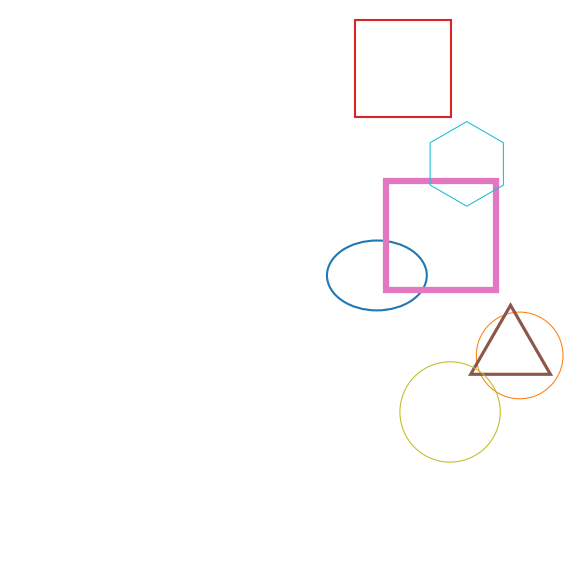[{"shape": "oval", "thickness": 1, "radius": 0.43, "center": [0.653, 0.522]}, {"shape": "circle", "thickness": 0.5, "radius": 0.38, "center": [0.9, 0.384]}, {"shape": "square", "thickness": 1, "radius": 0.42, "center": [0.697, 0.881]}, {"shape": "triangle", "thickness": 1.5, "radius": 0.4, "center": [0.884, 0.391]}, {"shape": "square", "thickness": 3, "radius": 0.47, "center": [0.764, 0.592]}, {"shape": "circle", "thickness": 0.5, "radius": 0.43, "center": [0.779, 0.286]}, {"shape": "hexagon", "thickness": 0.5, "radius": 0.37, "center": [0.808, 0.715]}]